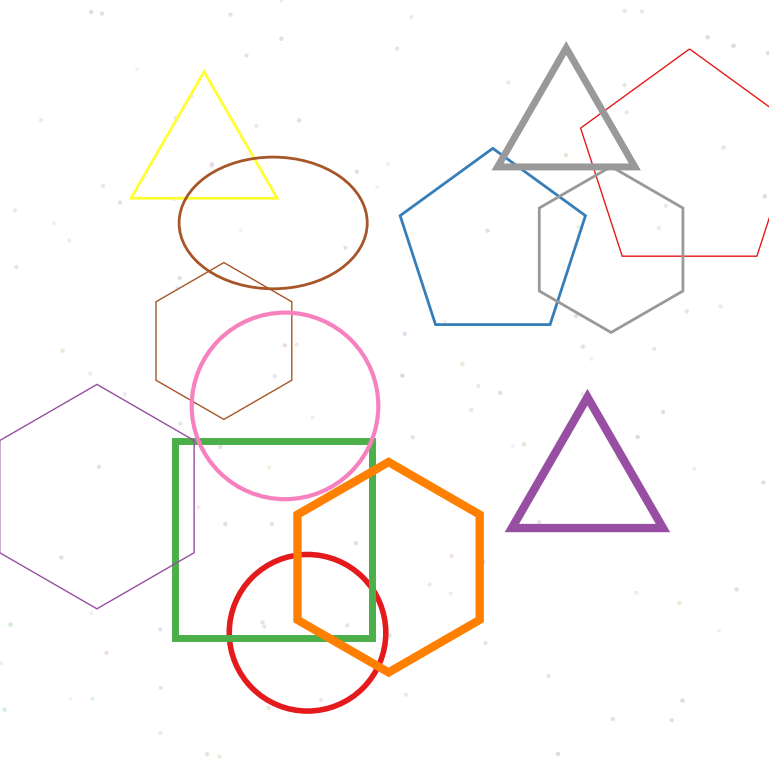[{"shape": "circle", "thickness": 2, "radius": 0.51, "center": [0.399, 0.178]}, {"shape": "pentagon", "thickness": 0.5, "radius": 0.74, "center": [0.896, 0.788]}, {"shape": "pentagon", "thickness": 1, "radius": 0.63, "center": [0.64, 0.681]}, {"shape": "square", "thickness": 2.5, "radius": 0.64, "center": [0.356, 0.299]}, {"shape": "hexagon", "thickness": 0.5, "radius": 0.73, "center": [0.126, 0.355]}, {"shape": "triangle", "thickness": 3, "radius": 0.57, "center": [0.763, 0.371]}, {"shape": "hexagon", "thickness": 3, "radius": 0.68, "center": [0.505, 0.263]}, {"shape": "triangle", "thickness": 1, "radius": 0.55, "center": [0.265, 0.797]}, {"shape": "oval", "thickness": 1, "radius": 0.61, "center": [0.355, 0.71]}, {"shape": "hexagon", "thickness": 0.5, "radius": 0.51, "center": [0.291, 0.557]}, {"shape": "circle", "thickness": 1.5, "radius": 0.61, "center": [0.37, 0.473]}, {"shape": "triangle", "thickness": 2.5, "radius": 0.51, "center": [0.735, 0.835]}, {"shape": "hexagon", "thickness": 1, "radius": 0.54, "center": [0.794, 0.676]}]